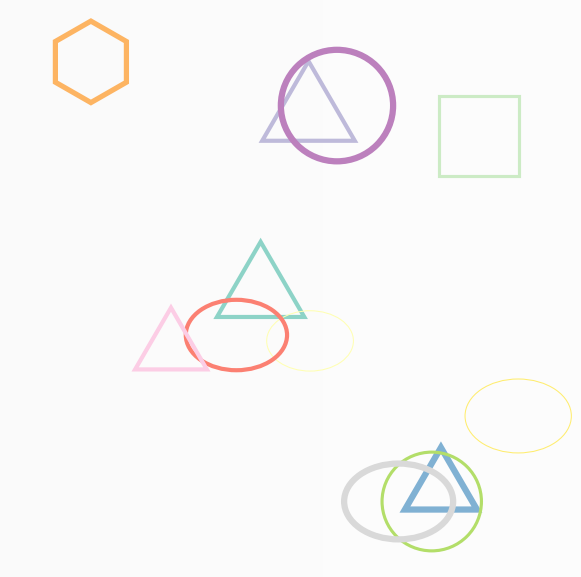[{"shape": "triangle", "thickness": 2, "radius": 0.43, "center": [0.448, 0.494]}, {"shape": "oval", "thickness": 0.5, "radius": 0.37, "center": [0.533, 0.409]}, {"shape": "triangle", "thickness": 2, "radius": 0.46, "center": [0.531, 0.801]}, {"shape": "oval", "thickness": 2, "radius": 0.44, "center": [0.407, 0.419]}, {"shape": "triangle", "thickness": 3, "radius": 0.36, "center": [0.759, 0.153]}, {"shape": "hexagon", "thickness": 2.5, "radius": 0.35, "center": [0.156, 0.892]}, {"shape": "circle", "thickness": 1.5, "radius": 0.43, "center": [0.743, 0.131]}, {"shape": "triangle", "thickness": 2, "radius": 0.36, "center": [0.294, 0.395]}, {"shape": "oval", "thickness": 3, "radius": 0.47, "center": [0.686, 0.131]}, {"shape": "circle", "thickness": 3, "radius": 0.48, "center": [0.58, 0.816]}, {"shape": "square", "thickness": 1.5, "radius": 0.34, "center": [0.824, 0.764]}, {"shape": "oval", "thickness": 0.5, "radius": 0.46, "center": [0.892, 0.279]}]